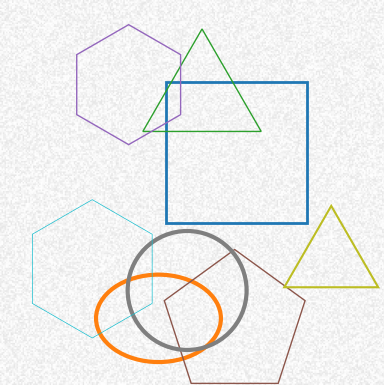[{"shape": "square", "thickness": 2, "radius": 0.92, "center": [0.614, 0.603]}, {"shape": "oval", "thickness": 3, "radius": 0.81, "center": [0.412, 0.173]}, {"shape": "triangle", "thickness": 1, "radius": 0.89, "center": [0.525, 0.747]}, {"shape": "hexagon", "thickness": 1, "radius": 0.78, "center": [0.334, 0.78]}, {"shape": "pentagon", "thickness": 1, "radius": 0.96, "center": [0.61, 0.16]}, {"shape": "circle", "thickness": 3, "radius": 0.77, "center": [0.486, 0.246]}, {"shape": "triangle", "thickness": 1.5, "radius": 0.7, "center": [0.86, 0.324]}, {"shape": "hexagon", "thickness": 0.5, "radius": 0.9, "center": [0.24, 0.302]}]